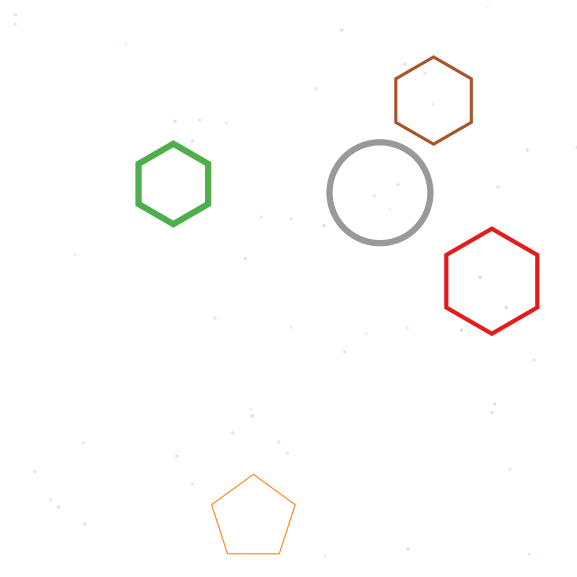[{"shape": "hexagon", "thickness": 2, "radius": 0.45, "center": [0.852, 0.512]}, {"shape": "hexagon", "thickness": 3, "radius": 0.35, "center": [0.3, 0.681]}, {"shape": "pentagon", "thickness": 0.5, "radius": 0.38, "center": [0.439, 0.102]}, {"shape": "hexagon", "thickness": 1.5, "radius": 0.38, "center": [0.751, 0.825]}, {"shape": "circle", "thickness": 3, "radius": 0.44, "center": [0.658, 0.665]}]